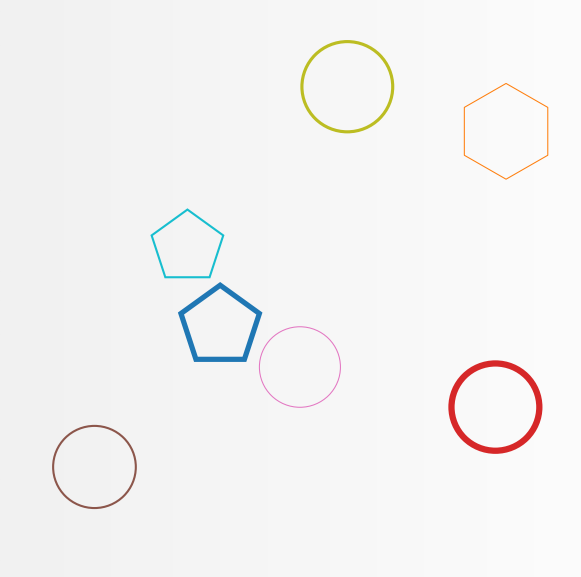[{"shape": "pentagon", "thickness": 2.5, "radius": 0.35, "center": [0.379, 0.434]}, {"shape": "hexagon", "thickness": 0.5, "radius": 0.41, "center": [0.871, 0.772]}, {"shape": "circle", "thickness": 3, "radius": 0.38, "center": [0.852, 0.294]}, {"shape": "circle", "thickness": 1, "radius": 0.36, "center": [0.163, 0.191]}, {"shape": "circle", "thickness": 0.5, "radius": 0.35, "center": [0.516, 0.364]}, {"shape": "circle", "thickness": 1.5, "radius": 0.39, "center": [0.598, 0.849]}, {"shape": "pentagon", "thickness": 1, "radius": 0.32, "center": [0.322, 0.571]}]